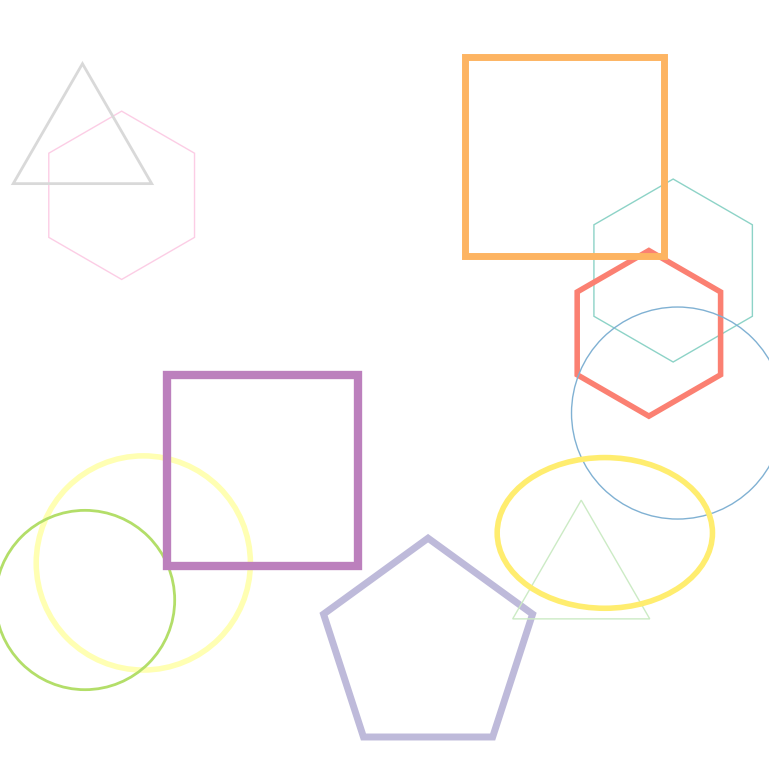[{"shape": "hexagon", "thickness": 0.5, "radius": 0.59, "center": [0.874, 0.649]}, {"shape": "circle", "thickness": 2, "radius": 0.7, "center": [0.186, 0.269]}, {"shape": "pentagon", "thickness": 2.5, "radius": 0.71, "center": [0.556, 0.158]}, {"shape": "hexagon", "thickness": 2, "radius": 0.54, "center": [0.843, 0.567]}, {"shape": "circle", "thickness": 0.5, "radius": 0.69, "center": [0.88, 0.464]}, {"shape": "square", "thickness": 2.5, "radius": 0.65, "center": [0.733, 0.797]}, {"shape": "circle", "thickness": 1, "radius": 0.58, "center": [0.11, 0.221]}, {"shape": "hexagon", "thickness": 0.5, "radius": 0.55, "center": [0.158, 0.746]}, {"shape": "triangle", "thickness": 1, "radius": 0.52, "center": [0.107, 0.813]}, {"shape": "square", "thickness": 3, "radius": 0.62, "center": [0.341, 0.389]}, {"shape": "triangle", "thickness": 0.5, "radius": 0.51, "center": [0.755, 0.248]}, {"shape": "oval", "thickness": 2, "radius": 0.7, "center": [0.785, 0.308]}]